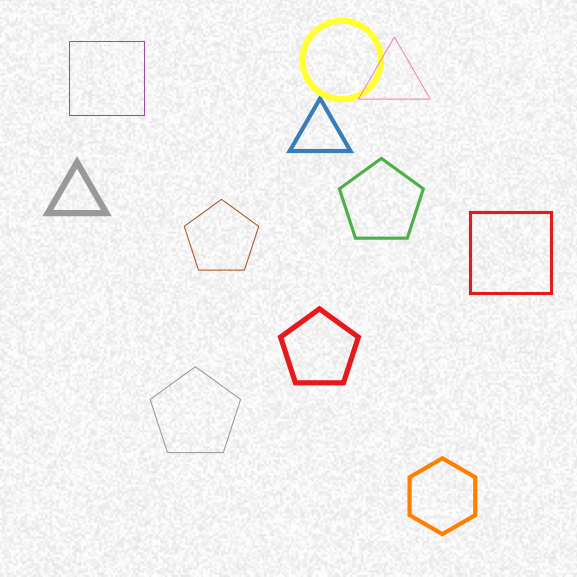[{"shape": "pentagon", "thickness": 2.5, "radius": 0.35, "center": [0.553, 0.394]}, {"shape": "square", "thickness": 1.5, "radius": 0.35, "center": [0.884, 0.563]}, {"shape": "triangle", "thickness": 2, "radius": 0.3, "center": [0.554, 0.768]}, {"shape": "pentagon", "thickness": 1.5, "radius": 0.38, "center": [0.66, 0.649]}, {"shape": "square", "thickness": 0.5, "radius": 0.32, "center": [0.184, 0.864]}, {"shape": "hexagon", "thickness": 2, "radius": 0.33, "center": [0.766, 0.14]}, {"shape": "circle", "thickness": 3, "radius": 0.34, "center": [0.592, 0.895]}, {"shape": "pentagon", "thickness": 0.5, "radius": 0.34, "center": [0.384, 0.586]}, {"shape": "triangle", "thickness": 0.5, "radius": 0.36, "center": [0.683, 0.863]}, {"shape": "triangle", "thickness": 3, "radius": 0.29, "center": [0.133, 0.659]}, {"shape": "pentagon", "thickness": 0.5, "radius": 0.41, "center": [0.338, 0.282]}]